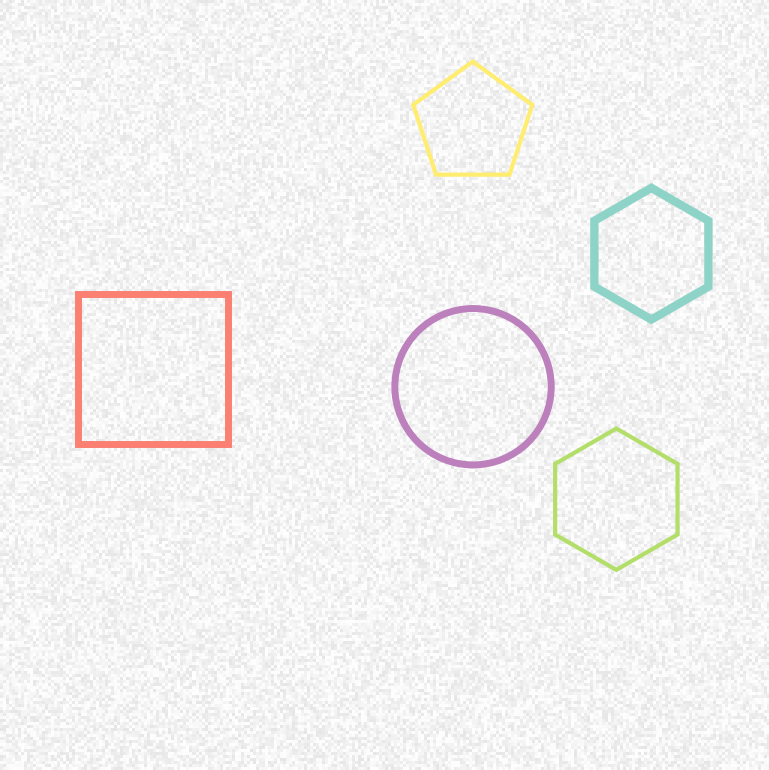[{"shape": "hexagon", "thickness": 3, "radius": 0.43, "center": [0.846, 0.67]}, {"shape": "square", "thickness": 2.5, "radius": 0.49, "center": [0.198, 0.521]}, {"shape": "hexagon", "thickness": 1.5, "radius": 0.46, "center": [0.8, 0.352]}, {"shape": "circle", "thickness": 2.5, "radius": 0.51, "center": [0.614, 0.498]}, {"shape": "pentagon", "thickness": 1.5, "radius": 0.41, "center": [0.614, 0.839]}]